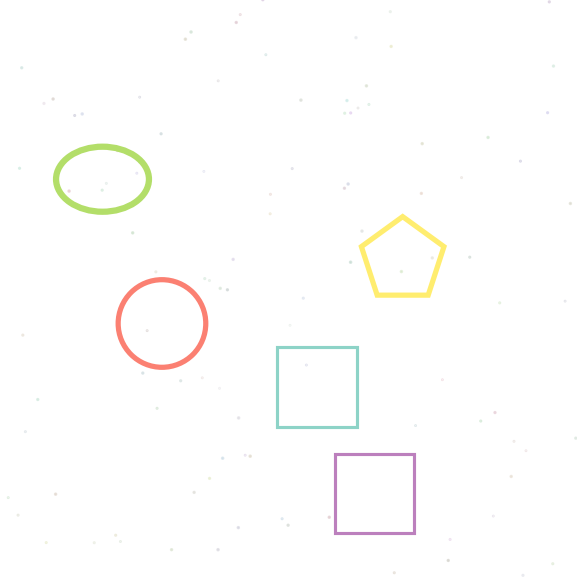[{"shape": "square", "thickness": 1.5, "radius": 0.35, "center": [0.549, 0.329]}, {"shape": "circle", "thickness": 2.5, "radius": 0.38, "center": [0.28, 0.439]}, {"shape": "oval", "thickness": 3, "radius": 0.4, "center": [0.177, 0.689]}, {"shape": "square", "thickness": 1.5, "radius": 0.34, "center": [0.648, 0.145]}, {"shape": "pentagon", "thickness": 2.5, "radius": 0.38, "center": [0.697, 0.549]}]